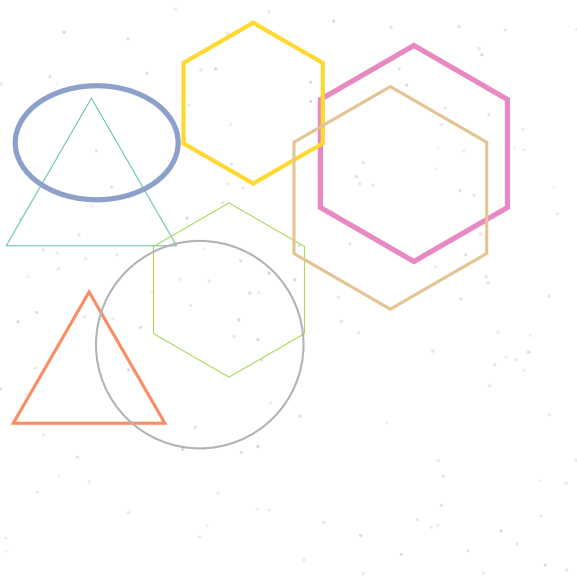[{"shape": "triangle", "thickness": 0.5, "radius": 0.85, "center": [0.158, 0.659]}, {"shape": "triangle", "thickness": 1.5, "radius": 0.76, "center": [0.154, 0.342]}, {"shape": "oval", "thickness": 2.5, "radius": 0.71, "center": [0.167, 0.752]}, {"shape": "hexagon", "thickness": 2.5, "radius": 0.94, "center": [0.717, 0.733]}, {"shape": "hexagon", "thickness": 0.5, "radius": 0.75, "center": [0.397, 0.497]}, {"shape": "hexagon", "thickness": 2, "radius": 0.7, "center": [0.438, 0.821]}, {"shape": "hexagon", "thickness": 1.5, "radius": 0.96, "center": [0.676, 0.656]}, {"shape": "circle", "thickness": 1, "radius": 0.9, "center": [0.346, 0.402]}]